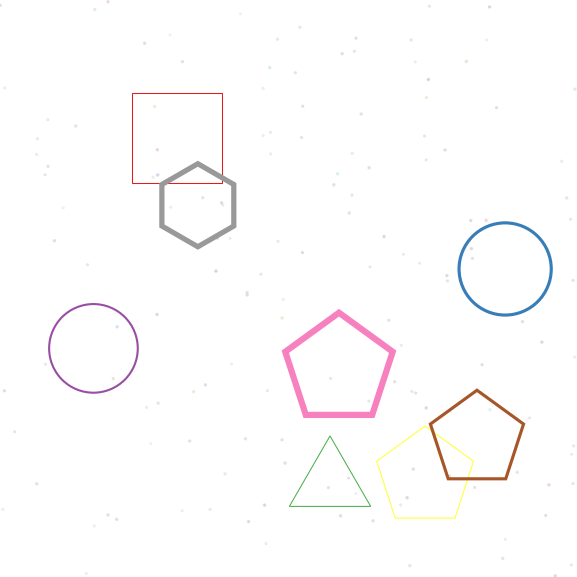[{"shape": "square", "thickness": 0.5, "radius": 0.39, "center": [0.306, 0.76]}, {"shape": "circle", "thickness": 1.5, "radius": 0.4, "center": [0.875, 0.533]}, {"shape": "triangle", "thickness": 0.5, "radius": 0.41, "center": [0.571, 0.163]}, {"shape": "circle", "thickness": 1, "radius": 0.38, "center": [0.162, 0.396]}, {"shape": "pentagon", "thickness": 0.5, "radius": 0.44, "center": [0.736, 0.173]}, {"shape": "pentagon", "thickness": 1.5, "radius": 0.42, "center": [0.826, 0.239]}, {"shape": "pentagon", "thickness": 3, "radius": 0.49, "center": [0.587, 0.36]}, {"shape": "hexagon", "thickness": 2.5, "radius": 0.36, "center": [0.343, 0.644]}]